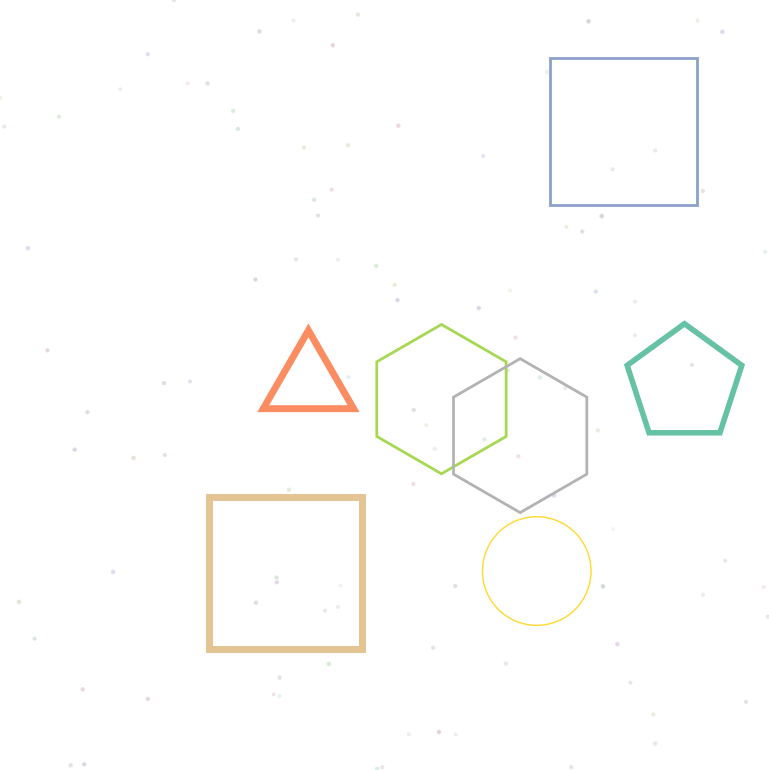[{"shape": "pentagon", "thickness": 2, "radius": 0.39, "center": [0.889, 0.501]}, {"shape": "triangle", "thickness": 2.5, "radius": 0.34, "center": [0.401, 0.503]}, {"shape": "square", "thickness": 1, "radius": 0.48, "center": [0.809, 0.829]}, {"shape": "hexagon", "thickness": 1, "radius": 0.48, "center": [0.573, 0.482]}, {"shape": "circle", "thickness": 0.5, "radius": 0.35, "center": [0.697, 0.258]}, {"shape": "square", "thickness": 2.5, "radius": 0.49, "center": [0.371, 0.256]}, {"shape": "hexagon", "thickness": 1, "radius": 0.5, "center": [0.676, 0.434]}]